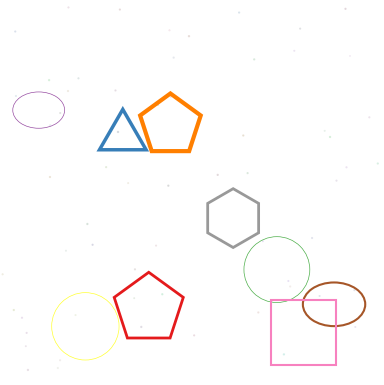[{"shape": "pentagon", "thickness": 2, "radius": 0.47, "center": [0.386, 0.198]}, {"shape": "triangle", "thickness": 2.5, "radius": 0.35, "center": [0.319, 0.646]}, {"shape": "circle", "thickness": 0.5, "radius": 0.43, "center": [0.719, 0.3]}, {"shape": "oval", "thickness": 0.5, "radius": 0.34, "center": [0.101, 0.714]}, {"shape": "pentagon", "thickness": 3, "radius": 0.41, "center": [0.443, 0.674]}, {"shape": "circle", "thickness": 0.5, "radius": 0.44, "center": [0.222, 0.152]}, {"shape": "oval", "thickness": 1.5, "radius": 0.41, "center": [0.868, 0.21]}, {"shape": "square", "thickness": 1.5, "radius": 0.42, "center": [0.788, 0.137]}, {"shape": "hexagon", "thickness": 2, "radius": 0.38, "center": [0.606, 0.434]}]